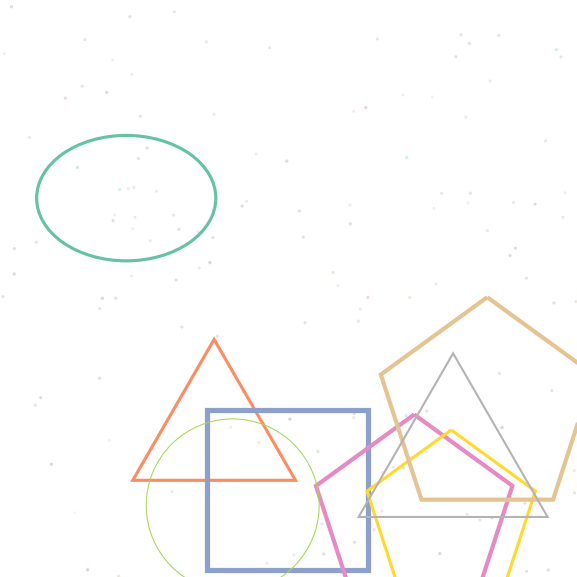[{"shape": "oval", "thickness": 1.5, "radius": 0.78, "center": [0.219, 0.656]}, {"shape": "triangle", "thickness": 1.5, "radius": 0.81, "center": [0.371, 0.249]}, {"shape": "square", "thickness": 2.5, "radius": 0.7, "center": [0.498, 0.151]}, {"shape": "pentagon", "thickness": 2, "radius": 0.89, "center": [0.717, 0.103]}, {"shape": "circle", "thickness": 0.5, "radius": 0.75, "center": [0.403, 0.124]}, {"shape": "pentagon", "thickness": 1.5, "radius": 0.77, "center": [0.781, 0.101]}, {"shape": "pentagon", "thickness": 2, "radius": 0.97, "center": [0.844, 0.291]}, {"shape": "triangle", "thickness": 1, "radius": 0.94, "center": [0.785, 0.198]}]